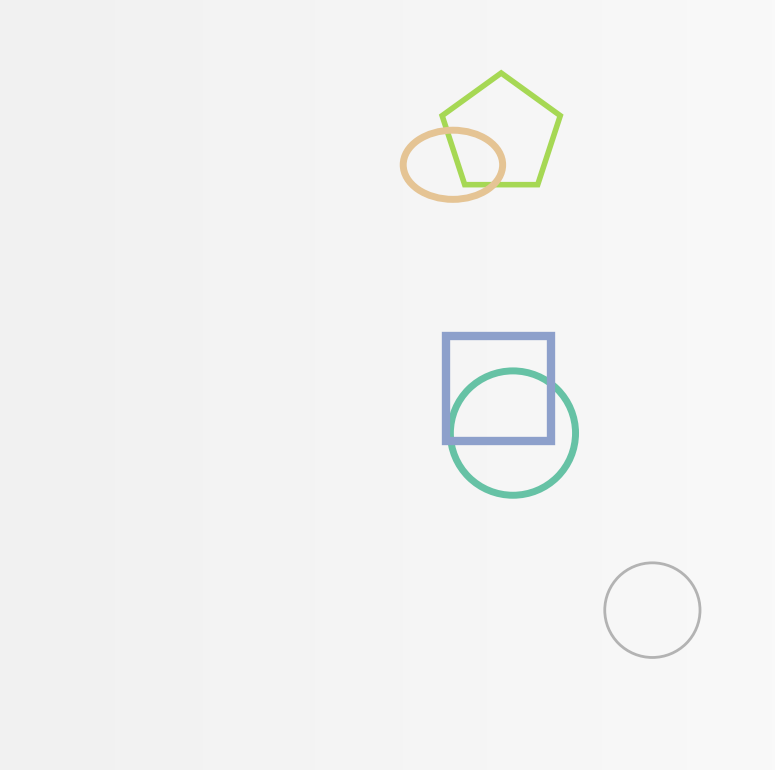[{"shape": "circle", "thickness": 2.5, "radius": 0.4, "center": [0.662, 0.438]}, {"shape": "square", "thickness": 3, "radius": 0.34, "center": [0.643, 0.496]}, {"shape": "pentagon", "thickness": 2, "radius": 0.4, "center": [0.647, 0.825]}, {"shape": "oval", "thickness": 2.5, "radius": 0.32, "center": [0.584, 0.786]}, {"shape": "circle", "thickness": 1, "radius": 0.31, "center": [0.842, 0.208]}]